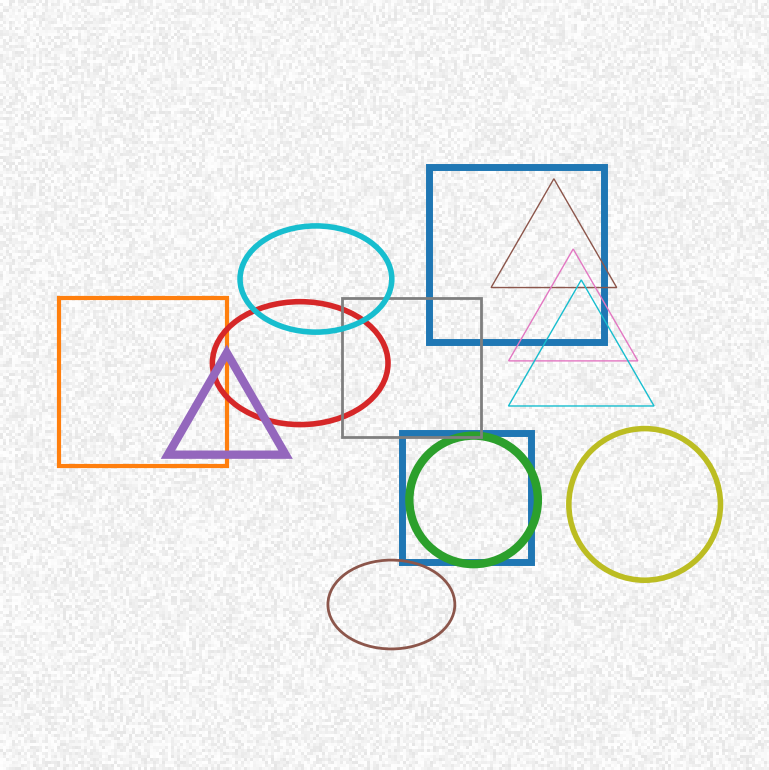[{"shape": "square", "thickness": 2.5, "radius": 0.42, "center": [0.606, 0.354]}, {"shape": "square", "thickness": 2.5, "radius": 0.57, "center": [0.671, 0.669]}, {"shape": "square", "thickness": 1.5, "radius": 0.55, "center": [0.185, 0.504]}, {"shape": "circle", "thickness": 3, "radius": 0.42, "center": [0.615, 0.351]}, {"shape": "oval", "thickness": 2, "radius": 0.57, "center": [0.39, 0.528]}, {"shape": "triangle", "thickness": 3, "radius": 0.44, "center": [0.294, 0.454]}, {"shape": "oval", "thickness": 1, "radius": 0.41, "center": [0.508, 0.215]}, {"shape": "triangle", "thickness": 0.5, "radius": 0.47, "center": [0.719, 0.674]}, {"shape": "triangle", "thickness": 0.5, "radius": 0.48, "center": [0.744, 0.58]}, {"shape": "square", "thickness": 1, "radius": 0.45, "center": [0.535, 0.523]}, {"shape": "circle", "thickness": 2, "radius": 0.49, "center": [0.837, 0.345]}, {"shape": "oval", "thickness": 2, "radius": 0.49, "center": [0.41, 0.638]}, {"shape": "triangle", "thickness": 0.5, "radius": 0.55, "center": [0.755, 0.527]}]